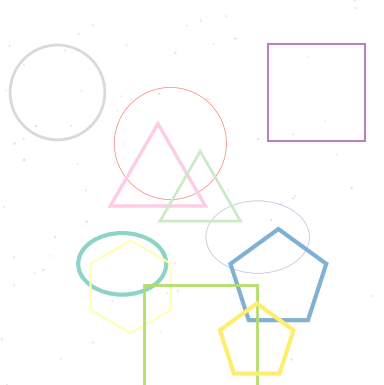[{"shape": "oval", "thickness": 3, "radius": 0.57, "center": [0.317, 0.315]}, {"shape": "hexagon", "thickness": 1.5, "radius": 0.6, "center": [0.339, 0.255]}, {"shape": "oval", "thickness": 0.5, "radius": 0.67, "center": [0.669, 0.384]}, {"shape": "circle", "thickness": 0.5, "radius": 0.73, "center": [0.443, 0.627]}, {"shape": "pentagon", "thickness": 3, "radius": 0.65, "center": [0.723, 0.274]}, {"shape": "square", "thickness": 2, "radius": 0.73, "center": [0.52, 0.113]}, {"shape": "triangle", "thickness": 2.5, "radius": 0.71, "center": [0.41, 0.536]}, {"shape": "circle", "thickness": 2, "radius": 0.62, "center": [0.149, 0.76]}, {"shape": "square", "thickness": 1.5, "radius": 0.63, "center": [0.821, 0.76]}, {"shape": "triangle", "thickness": 2, "radius": 0.6, "center": [0.52, 0.486]}, {"shape": "pentagon", "thickness": 3, "radius": 0.5, "center": [0.667, 0.111]}]